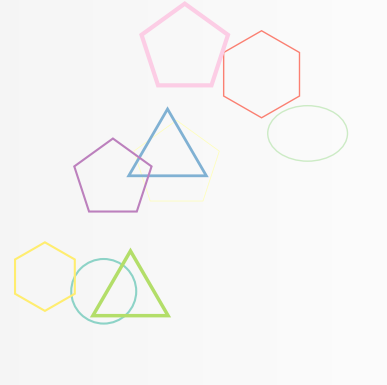[{"shape": "circle", "thickness": 1.5, "radius": 0.42, "center": [0.268, 0.243]}, {"shape": "pentagon", "thickness": 0.5, "radius": 0.58, "center": [0.456, 0.572]}, {"shape": "hexagon", "thickness": 1, "radius": 0.56, "center": [0.675, 0.807]}, {"shape": "triangle", "thickness": 2, "radius": 0.58, "center": [0.432, 0.601]}, {"shape": "triangle", "thickness": 2.5, "radius": 0.56, "center": [0.337, 0.236]}, {"shape": "pentagon", "thickness": 3, "radius": 0.59, "center": [0.477, 0.873]}, {"shape": "pentagon", "thickness": 1.5, "radius": 0.52, "center": [0.291, 0.535]}, {"shape": "oval", "thickness": 1, "radius": 0.51, "center": [0.794, 0.653]}, {"shape": "hexagon", "thickness": 1.5, "radius": 0.45, "center": [0.116, 0.282]}]